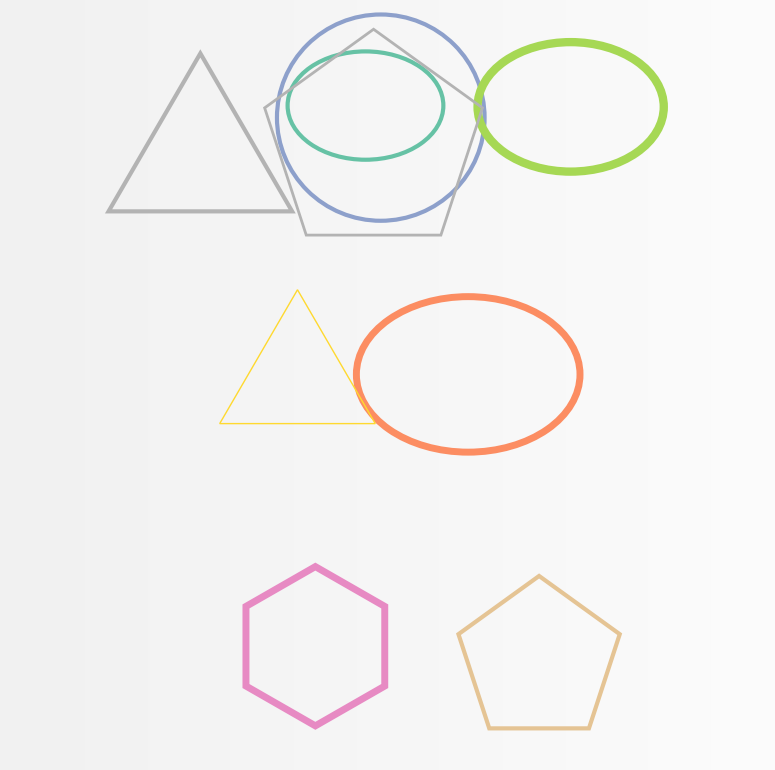[{"shape": "oval", "thickness": 1.5, "radius": 0.5, "center": [0.472, 0.863]}, {"shape": "oval", "thickness": 2.5, "radius": 0.72, "center": [0.604, 0.514]}, {"shape": "circle", "thickness": 1.5, "radius": 0.67, "center": [0.491, 0.847]}, {"shape": "hexagon", "thickness": 2.5, "radius": 0.52, "center": [0.407, 0.161]}, {"shape": "oval", "thickness": 3, "radius": 0.6, "center": [0.736, 0.861]}, {"shape": "triangle", "thickness": 0.5, "radius": 0.58, "center": [0.384, 0.508]}, {"shape": "pentagon", "thickness": 1.5, "radius": 0.55, "center": [0.696, 0.143]}, {"shape": "pentagon", "thickness": 1, "radius": 0.74, "center": [0.482, 0.814]}, {"shape": "triangle", "thickness": 1.5, "radius": 0.68, "center": [0.259, 0.794]}]